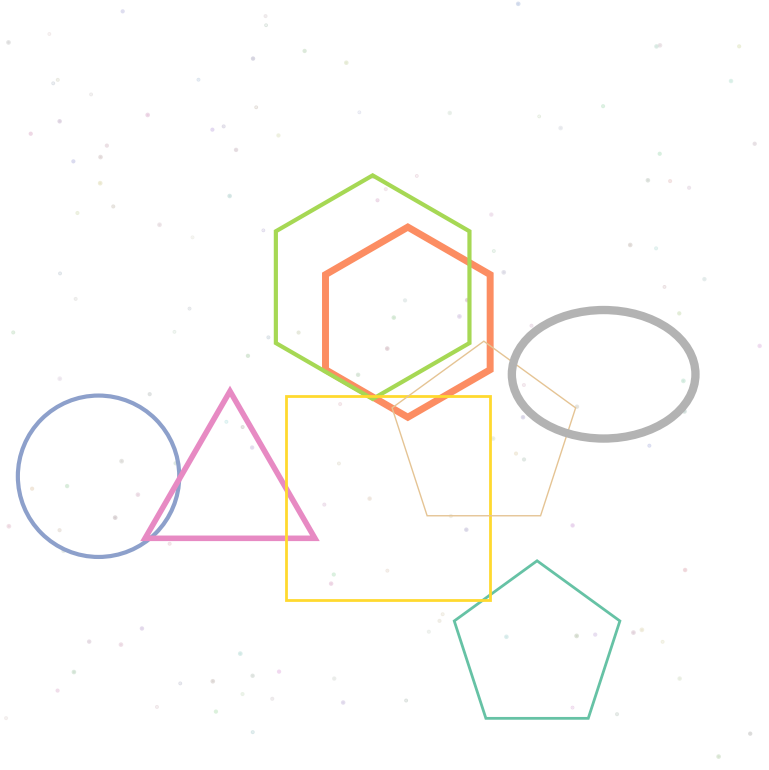[{"shape": "pentagon", "thickness": 1, "radius": 0.57, "center": [0.697, 0.159]}, {"shape": "hexagon", "thickness": 2.5, "radius": 0.62, "center": [0.53, 0.582]}, {"shape": "circle", "thickness": 1.5, "radius": 0.52, "center": [0.128, 0.381]}, {"shape": "triangle", "thickness": 2, "radius": 0.64, "center": [0.299, 0.365]}, {"shape": "hexagon", "thickness": 1.5, "radius": 0.73, "center": [0.484, 0.627]}, {"shape": "square", "thickness": 1, "radius": 0.66, "center": [0.504, 0.354]}, {"shape": "pentagon", "thickness": 0.5, "radius": 0.63, "center": [0.628, 0.432]}, {"shape": "oval", "thickness": 3, "radius": 0.6, "center": [0.784, 0.514]}]